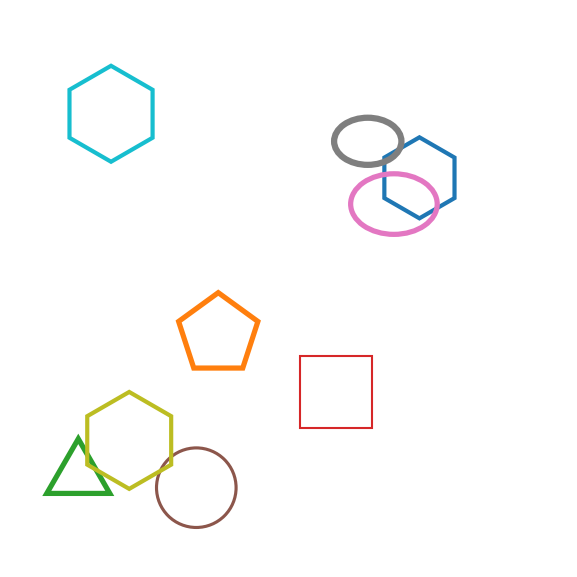[{"shape": "hexagon", "thickness": 2, "radius": 0.35, "center": [0.726, 0.691]}, {"shape": "pentagon", "thickness": 2.5, "radius": 0.36, "center": [0.378, 0.42]}, {"shape": "triangle", "thickness": 2.5, "radius": 0.31, "center": [0.136, 0.176]}, {"shape": "square", "thickness": 1, "radius": 0.31, "center": [0.581, 0.32]}, {"shape": "circle", "thickness": 1.5, "radius": 0.34, "center": [0.34, 0.155]}, {"shape": "oval", "thickness": 2.5, "radius": 0.37, "center": [0.682, 0.646]}, {"shape": "oval", "thickness": 3, "radius": 0.29, "center": [0.637, 0.754]}, {"shape": "hexagon", "thickness": 2, "radius": 0.42, "center": [0.224, 0.237]}, {"shape": "hexagon", "thickness": 2, "radius": 0.42, "center": [0.192, 0.802]}]